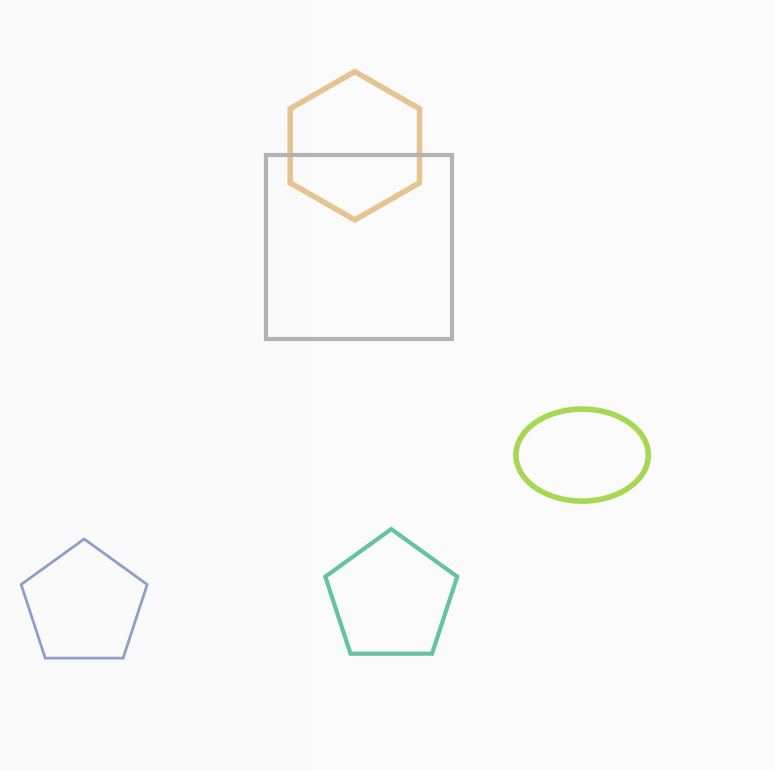[{"shape": "pentagon", "thickness": 1.5, "radius": 0.45, "center": [0.505, 0.223]}, {"shape": "pentagon", "thickness": 1, "radius": 0.43, "center": [0.109, 0.214]}, {"shape": "oval", "thickness": 2, "radius": 0.43, "center": [0.751, 0.409]}, {"shape": "hexagon", "thickness": 2, "radius": 0.48, "center": [0.458, 0.811]}, {"shape": "square", "thickness": 1.5, "radius": 0.6, "center": [0.463, 0.68]}]